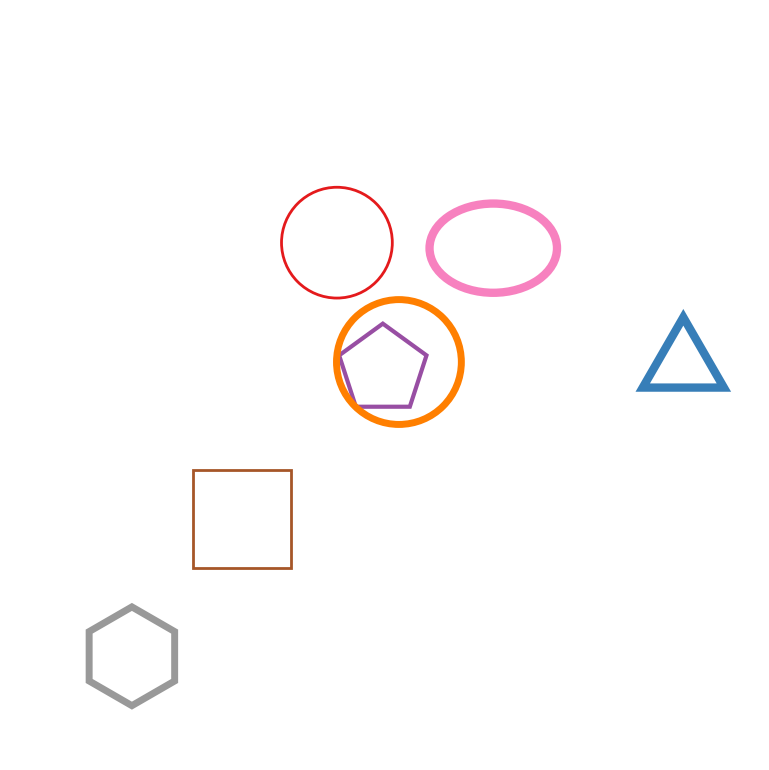[{"shape": "circle", "thickness": 1, "radius": 0.36, "center": [0.438, 0.685]}, {"shape": "triangle", "thickness": 3, "radius": 0.3, "center": [0.887, 0.527]}, {"shape": "pentagon", "thickness": 1.5, "radius": 0.3, "center": [0.497, 0.52]}, {"shape": "circle", "thickness": 2.5, "radius": 0.41, "center": [0.518, 0.53]}, {"shape": "square", "thickness": 1, "radius": 0.32, "center": [0.314, 0.326]}, {"shape": "oval", "thickness": 3, "radius": 0.41, "center": [0.641, 0.678]}, {"shape": "hexagon", "thickness": 2.5, "radius": 0.32, "center": [0.171, 0.148]}]